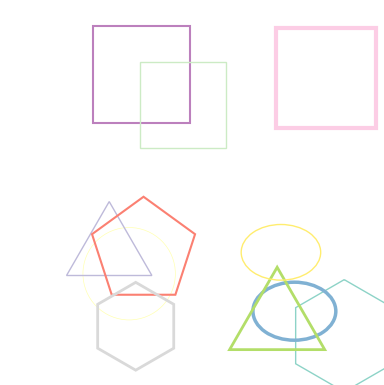[{"shape": "hexagon", "thickness": 1, "radius": 0.73, "center": [0.894, 0.128]}, {"shape": "circle", "thickness": 0.5, "radius": 0.6, "center": [0.335, 0.289]}, {"shape": "triangle", "thickness": 1, "radius": 0.64, "center": [0.284, 0.348]}, {"shape": "pentagon", "thickness": 1.5, "radius": 0.7, "center": [0.373, 0.348]}, {"shape": "oval", "thickness": 2.5, "radius": 0.54, "center": [0.765, 0.192]}, {"shape": "triangle", "thickness": 2, "radius": 0.71, "center": [0.72, 0.163]}, {"shape": "square", "thickness": 3, "radius": 0.65, "center": [0.847, 0.798]}, {"shape": "hexagon", "thickness": 2, "radius": 0.57, "center": [0.352, 0.153]}, {"shape": "square", "thickness": 1.5, "radius": 0.63, "center": [0.367, 0.807]}, {"shape": "square", "thickness": 1, "radius": 0.56, "center": [0.476, 0.727]}, {"shape": "oval", "thickness": 1, "radius": 0.52, "center": [0.73, 0.345]}]